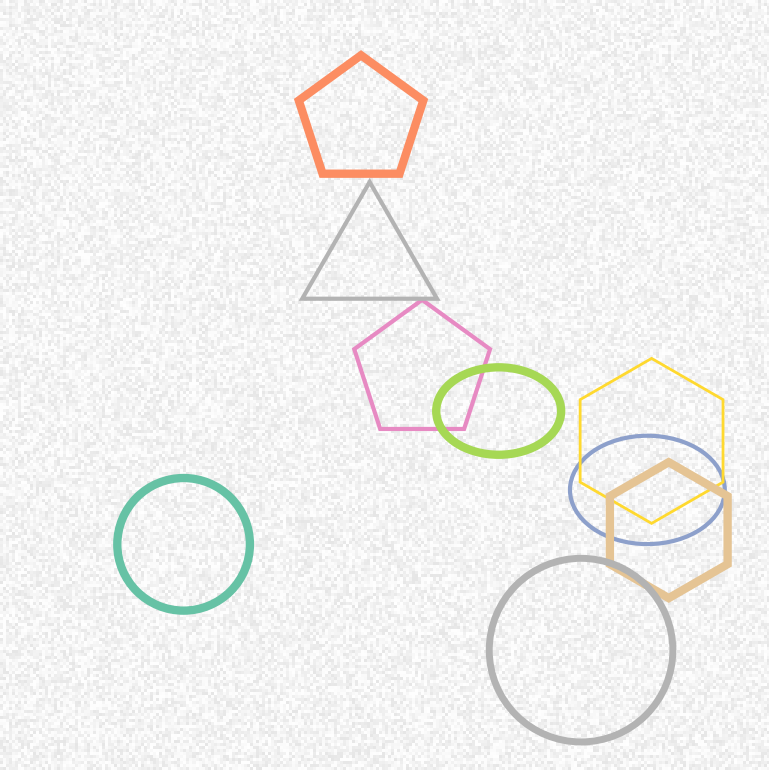[{"shape": "circle", "thickness": 3, "radius": 0.43, "center": [0.238, 0.293]}, {"shape": "pentagon", "thickness": 3, "radius": 0.43, "center": [0.469, 0.843]}, {"shape": "oval", "thickness": 1.5, "radius": 0.5, "center": [0.841, 0.364]}, {"shape": "pentagon", "thickness": 1.5, "radius": 0.46, "center": [0.548, 0.518]}, {"shape": "oval", "thickness": 3, "radius": 0.41, "center": [0.648, 0.466]}, {"shape": "hexagon", "thickness": 1, "radius": 0.54, "center": [0.846, 0.427]}, {"shape": "hexagon", "thickness": 3, "radius": 0.44, "center": [0.869, 0.311]}, {"shape": "circle", "thickness": 2.5, "radius": 0.6, "center": [0.755, 0.156]}, {"shape": "triangle", "thickness": 1.5, "radius": 0.51, "center": [0.48, 0.663]}]